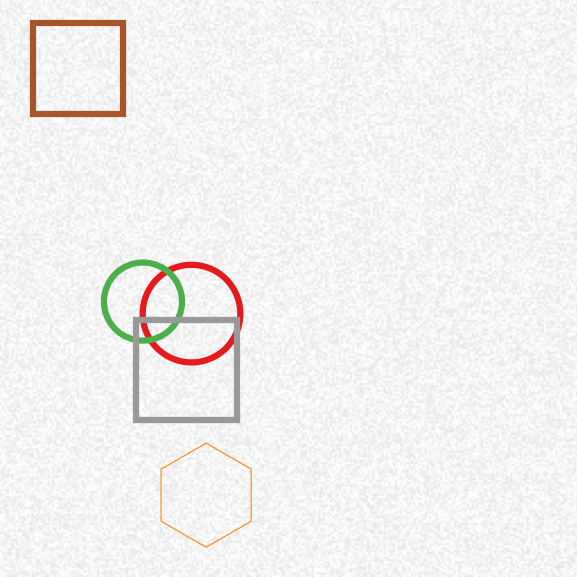[{"shape": "circle", "thickness": 3, "radius": 0.42, "center": [0.332, 0.456]}, {"shape": "circle", "thickness": 3, "radius": 0.34, "center": [0.248, 0.477]}, {"shape": "hexagon", "thickness": 0.5, "radius": 0.45, "center": [0.357, 0.142]}, {"shape": "square", "thickness": 3, "radius": 0.39, "center": [0.135, 0.881]}, {"shape": "square", "thickness": 3, "radius": 0.44, "center": [0.323, 0.358]}]